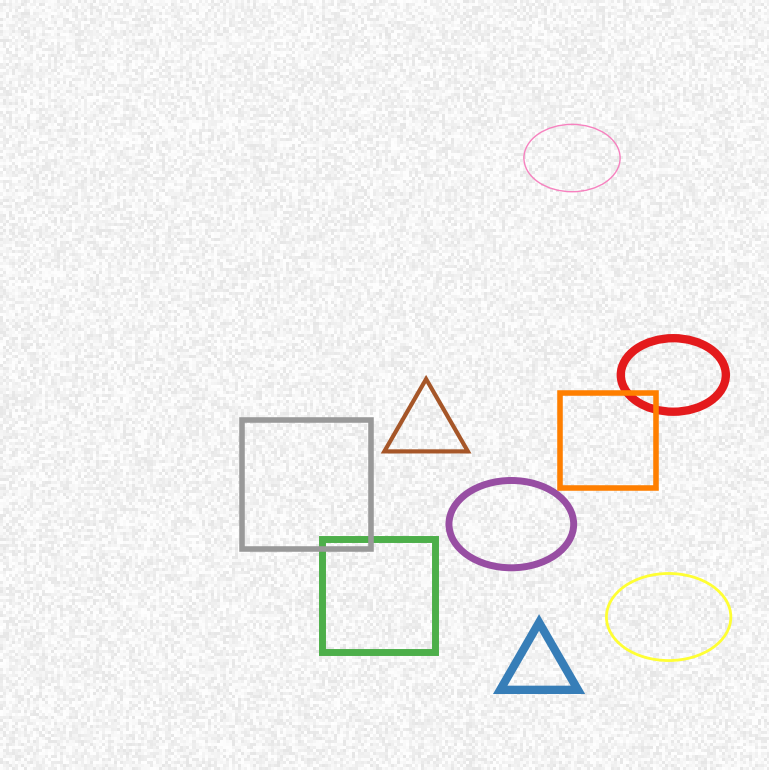[{"shape": "oval", "thickness": 3, "radius": 0.34, "center": [0.874, 0.513]}, {"shape": "triangle", "thickness": 3, "radius": 0.29, "center": [0.7, 0.133]}, {"shape": "square", "thickness": 2.5, "radius": 0.37, "center": [0.492, 0.227]}, {"shape": "oval", "thickness": 2.5, "radius": 0.4, "center": [0.664, 0.319]}, {"shape": "square", "thickness": 2, "radius": 0.31, "center": [0.79, 0.428]}, {"shape": "oval", "thickness": 1, "radius": 0.4, "center": [0.868, 0.199]}, {"shape": "triangle", "thickness": 1.5, "radius": 0.31, "center": [0.553, 0.445]}, {"shape": "oval", "thickness": 0.5, "radius": 0.31, "center": [0.743, 0.795]}, {"shape": "square", "thickness": 2, "radius": 0.42, "center": [0.398, 0.371]}]